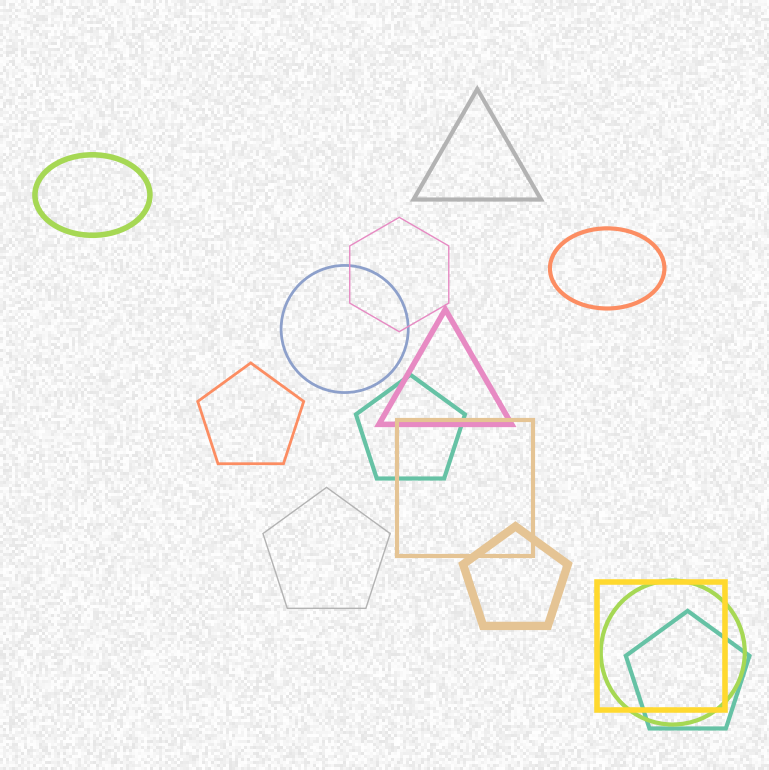[{"shape": "pentagon", "thickness": 1.5, "radius": 0.42, "center": [0.893, 0.122]}, {"shape": "pentagon", "thickness": 1.5, "radius": 0.37, "center": [0.533, 0.439]}, {"shape": "pentagon", "thickness": 1, "radius": 0.36, "center": [0.326, 0.456]}, {"shape": "oval", "thickness": 1.5, "radius": 0.37, "center": [0.789, 0.651]}, {"shape": "circle", "thickness": 1, "radius": 0.41, "center": [0.448, 0.573]}, {"shape": "hexagon", "thickness": 0.5, "radius": 0.37, "center": [0.519, 0.643]}, {"shape": "triangle", "thickness": 2, "radius": 0.5, "center": [0.578, 0.499]}, {"shape": "circle", "thickness": 1.5, "radius": 0.47, "center": [0.874, 0.153]}, {"shape": "oval", "thickness": 2, "radius": 0.37, "center": [0.12, 0.747]}, {"shape": "square", "thickness": 2, "radius": 0.42, "center": [0.859, 0.161]}, {"shape": "pentagon", "thickness": 3, "radius": 0.36, "center": [0.669, 0.245]}, {"shape": "square", "thickness": 1.5, "radius": 0.44, "center": [0.604, 0.366]}, {"shape": "pentagon", "thickness": 0.5, "radius": 0.43, "center": [0.424, 0.28]}, {"shape": "triangle", "thickness": 1.5, "radius": 0.48, "center": [0.62, 0.789]}]